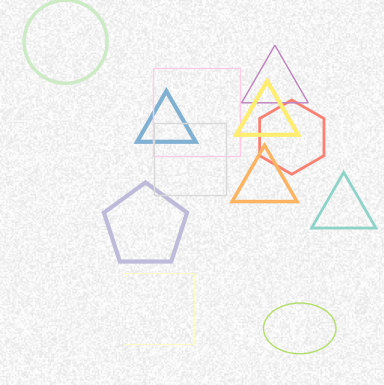[{"shape": "triangle", "thickness": 2, "radius": 0.48, "center": [0.893, 0.456]}, {"shape": "square", "thickness": 0.5, "radius": 0.46, "center": [0.412, 0.199]}, {"shape": "pentagon", "thickness": 3, "radius": 0.57, "center": [0.378, 0.413]}, {"shape": "hexagon", "thickness": 2, "radius": 0.48, "center": [0.758, 0.644]}, {"shape": "triangle", "thickness": 3, "radius": 0.44, "center": [0.432, 0.676]}, {"shape": "triangle", "thickness": 2.5, "radius": 0.49, "center": [0.687, 0.525]}, {"shape": "oval", "thickness": 1, "radius": 0.47, "center": [0.779, 0.147]}, {"shape": "square", "thickness": 1, "radius": 0.57, "center": [0.51, 0.71]}, {"shape": "square", "thickness": 1, "radius": 0.47, "center": [0.494, 0.587]}, {"shape": "triangle", "thickness": 1, "radius": 0.5, "center": [0.714, 0.783]}, {"shape": "circle", "thickness": 2.5, "radius": 0.54, "center": [0.17, 0.892]}, {"shape": "triangle", "thickness": 3, "radius": 0.47, "center": [0.694, 0.696]}]